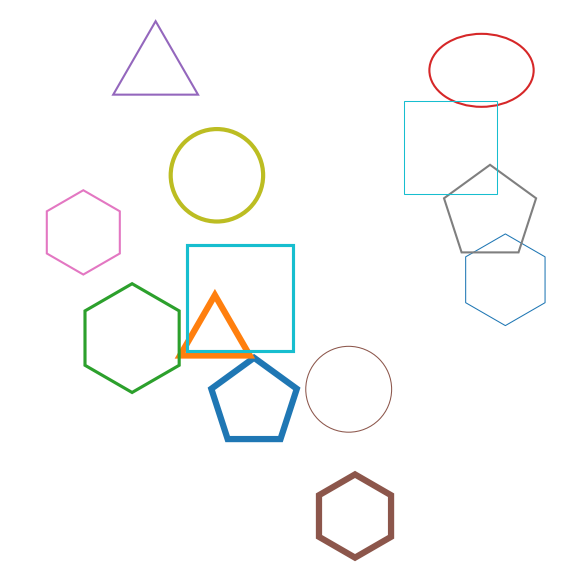[{"shape": "pentagon", "thickness": 3, "radius": 0.39, "center": [0.44, 0.302]}, {"shape": "hexagon", "thickness": 0.5, "radius": 0.4, "center": [0.875, 0.515]}, {"shape": "triangle", "thickness": 3, "radius": 0.35, "center": [0.372, 0.418]}, {"shape": "hexagon", "thickness": 1.5, "radius": 0.47, "center": [0.229, 0.414]}, {"shape": "oval", "thickness": 1, "radius": 0.45, "center": [0.834, 0.877]}, {"shape": "triangle", "thickness": 1, "radius": 0.42, "center": [0.269, 0.878]}, {"shape": "hexagon", "thickness": 3, "radius": 0.36, "center": [0.615, 0.106]}, {"shape": "circle", "thickness": 0.5, "radius": 0.37, "center": [0.604, 0.325]}, {"shape": "hexagon", "thickness": 1, "radius": 0.36, "center": [0.144, 0.597]}, {"shape": "pentagon", "thickness": 1, "radius": 0.42, "center": [0.849, 0.63]}, {"shape": "circle", "thickness": 2, "radius": 0.4, "center": [0.376, 0.696]}, {"shape": "square", "thickness": 1.5, "radius": 0.46, "center": [0.416, 0.484]}, {"shape": "square", "thickness": 0.5, "radius": 0.4, "center": [0.78, 0.744]}]